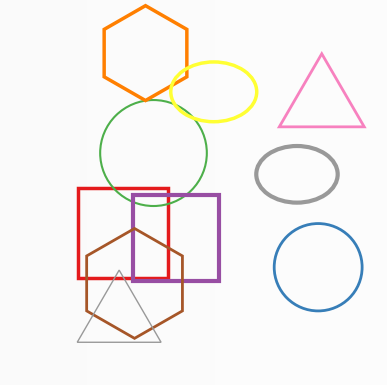[{"shape": "square", "thickness": 2.5, "radius": 0.58, "center": [0.318, 0.395]}, {"shape": "circle", "thickness": 2, "radius": 0.57, "center": [0.821, 0.306]}, {"shape": "circle", "thickness": 1.5, "radius": 0.69, "center": [0.396, 0.603]}, {"shape": "square", "thickness": 3, "radius": 0.56, "center": [0.454, 0.382]}, {"shape": "hexagon", "thickness": 2.5, "radius": 0.62, "center": [0.375, 0.862]}, {"shape": "oval", "thickness": 2.5, "radius": 0.55, "center": [0.552, 0.761]}, {"shape": "hexagon", "thickness": 2, "radius": 0.71, "center": [0.347, 0.264]}, {"shape": "triangle", "thickness": 2, "radius": 0.63, "center": [0.83, 0.734]}, {"shape": "triangle", "thickness": 1, "radius": 0.62, "center": [0.307, 0.173]}, {"shape": "oval", "thickness": 3, "radius": 0.53, "center": [0.766, 0.547]}]